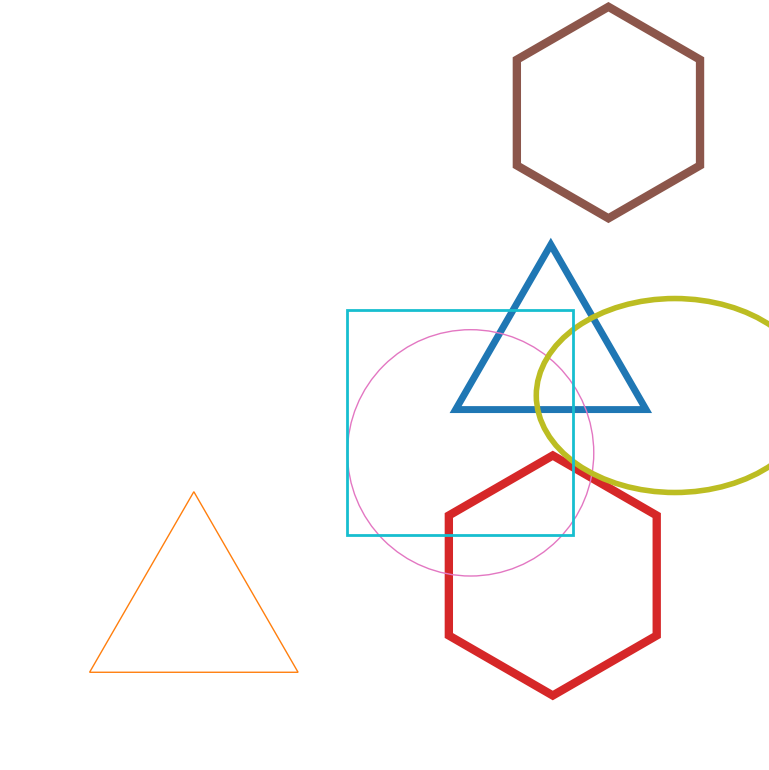[{"shape": "triangle", "thickness": 2.5, "radius": 0.71, "center": [0.715, 0.539]}, {"shape": "triangle", "thickness": 0.5, "radius": 0.78, "center": [0.252, 0.205]}, {"shape": "hexagon", "thickness": 3, "radius": 0.78, "center": [0.718, 0.253]}, {"shape": "hexagon", "thickness": 3, "radius": 0.69, "center": [0.79, 0.854]}, {"shape": "circle", "thickness": 0.5, "radius": 0.8, "center": [0.611, 0.412]}, {"shape": "oval", "thickness": 2, "radius": 0.9, "center": [0.876, 0.486]}, {"shape": "square", "thickness": 1, "radius": 0.73, "center": [0.597, 0.451]}]